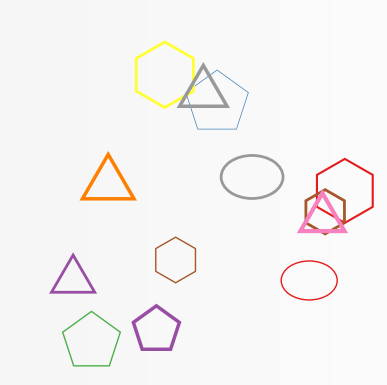[{"shape": "oval", "thickness": 1, "radius": 0.36, "center": [0.798, 0.272]}, {"shape": "hexagon", "thickness": 1.5, "radius": 0.42, "center": [0.89, 0.504]}, {"shape": "pentagon", "thickness": 0.5, "radius": 0.42, "center": [0.56, 0.733]}, {"shape": "pentagon", "thickness": 1, "radius": 0.39, "center": [0.236, 0.113]}, {"shape": "pentagon", "thickness": 2.5, "radius": 0.31, "center": [0.404, 0.143]}, {"shape": "triangle", "thickness": 2, "radius": 0.32, "center": [0.189, 0.273]}, {"shape": "triangle", "thickness": 2.5, "radius": 0.38, "center": [0.279, 0.522]}, {"shape": "hexagon", "thickness": 2, "radius": 0.43, "center": [0.425, 0.806]}, {"shape": "hexagon", "thickness": 2, "radius": 0.29, "center": [0.839, 0.45]}, {"shape": "hexagon", "thickness": 1, "radius": 0.3, "center": [0.453, 0.325]}, {"shape": "triangle", "thickness": 3, "radius": 0.33, "center": [0.832, 0.433]}, {"shape": "triangle", "thickness": 2.5, "radius": 0.35, "center": [0.525, 0.759]}, {"shape": "oval", "thickness": 2, "radius": 0.4, "center": [0.651, 0.54]}]